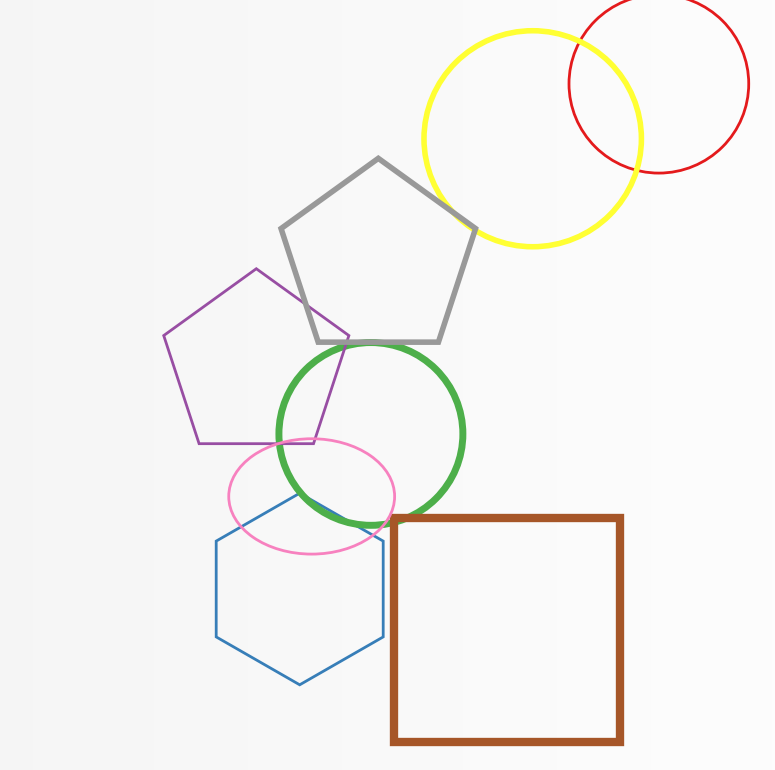[{"shape": "circle", "thickness": 1, "radius": 0.58, "center": [0.85, 0.891]}, {"shape": "hexagon", "thickness": 1, "radius": 0.62, "center": [0.387, 0.235]}, {"shape": "circle", "thickness": 2.5, "radius": 0.59, "center": [0.479, 0.436]}, {"shape": "pentagon", "thickness": 1, "radius": 0.63, "center": [0.331, 0.525]}, {"shape": "circle", "thickness": 2, "radius": 0.7, "center": [0.687, 0.82]}, {"shape": "square", "thickness": 3, "radius": 0.73, "center": [0.655, 0.182]}, {"shape": "oval", "thickness": 1, "radius": 0.54, "center": [0.402, 0.355]}, {"shape": "pentagon", "thickness": 2, "radius": 0.66, "center": [0.488, 0.662]}]